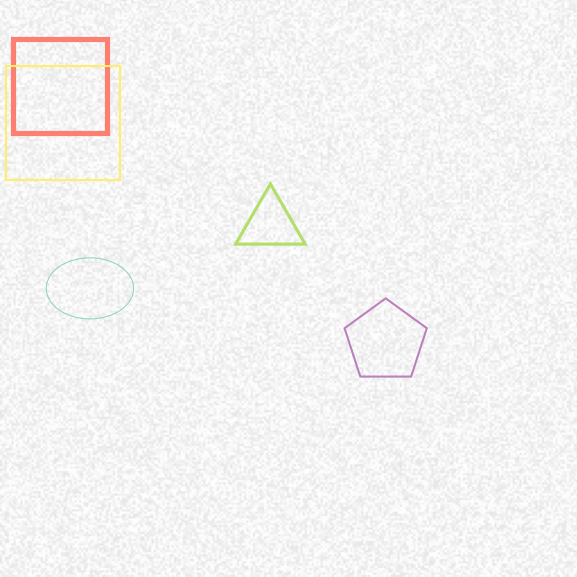[{"shape": "oval", "thickness": 0.5, "radius": 0.38, "center": [0.156, 0.5]}, {"shape": "square", "thickness": 2.5, "radius": 0.41, "center": [0.104, 0.85]}, {"shape": "triangle", "thickness": 1.5, "radius": 0.35, "center": [0.468, 0.611]}, {"shape": "pentagon", "thickness": 1, "radius": 0.37, "center": [0.668, 0.408]}, {"shape": "square", "thickness": 1, "radius": 0.49, "center": [0.11, 0.786]}]